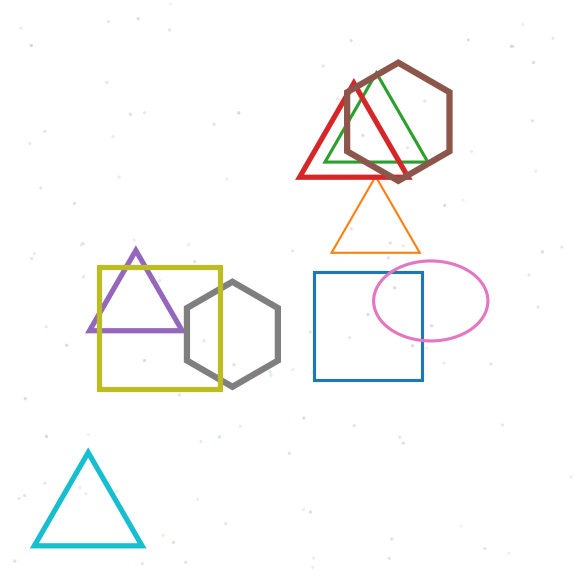[{"shape": "square", "thickness": 1.5, "radius": 0.47, "center": [0.637, 0.435]}, {"shape": "triangle", "thickness": 1, "radius": 0.44, "center": [0.65, 0.606]}, {"shape": "triangle", "thickness": 1.5, "radius": 0.51, "center": [0.652, 0.77]}, {"shape": "triangle", "thickness": 2.5, "radius": 0.54, "center": [0.613, 0.747]}, {"shape": "triangle", "thickness": 2.5, "radius": 0.46, "center": [0.235, 0.473]}, {"shape": "hexagon", "thickness": 3, "radius": 0.51, "center": [0.69, 0.788]}, {"shape": "oval", "thickness": 1.5, "radius": 0.49, "center": [0.746, 0.478]}, {"shape": "hexagon", "thickness": 3, "radius": 0.45, "center": [0.402, 0.42]}, {"shape": "square", "thickness": 2.5, "radius": 0.52, "center": [0.277, 0.431]}, {"shape": "triangle", "thickness": 2.5, "radius": 0.54, "center": [0.153, 0.108]}]